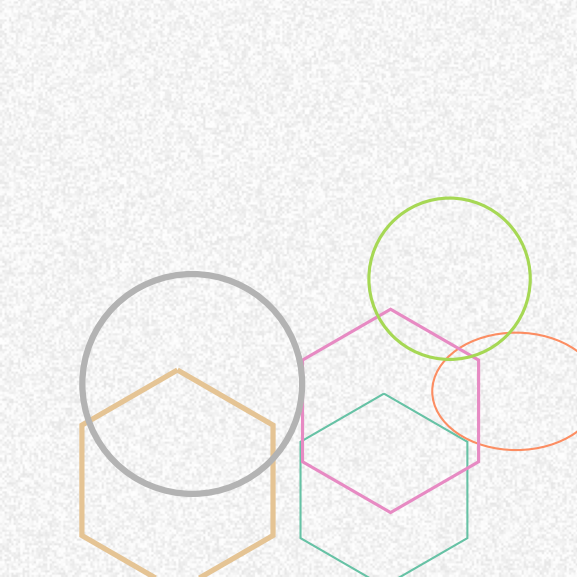[{"shape": "hexagon", "thickness": 1, "radius": 0.83, "center": [0.665, 0.151]}, {"shape": "oval", "thickness": 1, "radius": 0.73, "center": [0.894, 0.321]}, {"shape": "hexagon", "thickness": 1.5, "radius": 0.88, "center": [0.676, 0.288]}, {"shape": "circle", "thickness": 1.5, "radius": 0.7, "center": [0.778, 0.516]}, {"shape": "hexagon", "thickness": 2.5, "radius": 0.96, "center": [0.307, 0.167]}, {"shape": "circle", "thickness": 3, "radius": 0.95, "center": [0.333, 0.334]}]